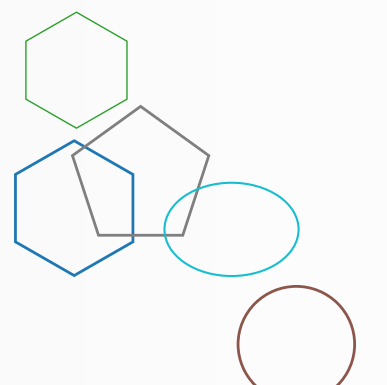[{"shape": "hexagon", "thickness": 2, "radius": 0.88, "center": [0.191, 0.459]}, {"shape": "hexagon", "thickness": 1, "radius": 0.75, "center": [0.197, 0.818]}, {"shape": "circle", "thickness": 2, "radius": 0.75, "center": [0.765, 0.106]}, {"shape": "pentagon", "thickness": 2, "radius": 0.92, "center": [0.363, 0.539]}, {"shape": "oval", "thickness": 1.5, "radius": 0.87, "center": [0.598, 0.404]}]